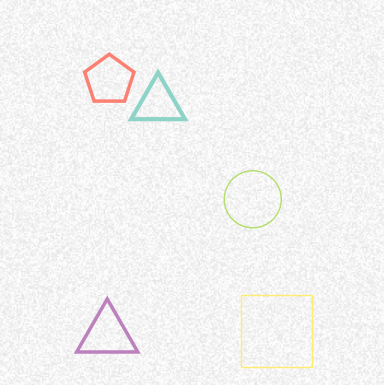[{"shape": "triangle", "thickness": 3, "radius": 0.4, "center": [0.411, 0.731]}, {"shape": "pentagon", "thickness": 2.5, "radius": 0.34, "center": [0.284, 0.792]}, {"shape": "circle", "thickness": 1, "radius": 0.37, "center": [0.657, 0.482]}, {"shape": "triangle", "thickness": 2.5, "radius": 0.46, "center": [0.279, 0.132]}, {"shape": "square", "thickness": 1, "radius": 0.47, "center": [0.718, 0.141]}]